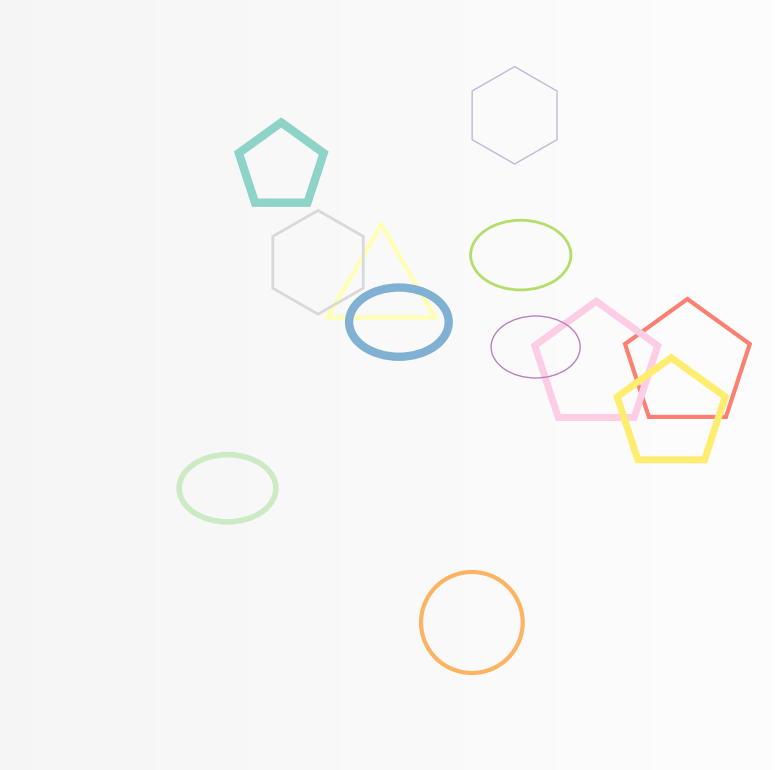[{"shape": "pentagon", "thickness": 3, "radius": 0.29, "center": [0.363, 0.783]}, {"shape": "triangle", "thickness": 1.5, "radius": 0.4, "center": [0.492, 0.628]}, {"shape": "hexagon", "thickness": 0.5, "radius": 0.32, "center": [0.664, 0.85]}, {"shape": "pentagon", "thickness": 1.5, "radius": 0.42, "center": [0.887, 0.527]}, {"shape": "oval", "thickness": 3, "radius": 0.32, "center": [0.515, 0.582]}, {"shape": "circle", "thickness": 1.5, "radius": 0.33, "center": [0.609, 0.192]}, {"shape": "oval", "thickness": 1, "radius": 0.32, "center": [0.672, 0.669]}, {"shape": "pentagon", "thickness": 2.5, "radius": 0.42, "center": [0.769, 0.525]}, {"shape": "hexagon", "thickness": 1, "radius": 0.34, "center": [0.41, 0.659]}, {"shape": "oval", "thickness": 0.5, "radius": 0.29, "center": [0.691, 0.549]}, {"shape": "oval", "thickness": 2, "radius": 0.31, "center": [0.294, 0.366]}, {"shape": "pentagon", "thickness": 2.5, "radius": 0.37, "center": [0.866, 0.462]}]